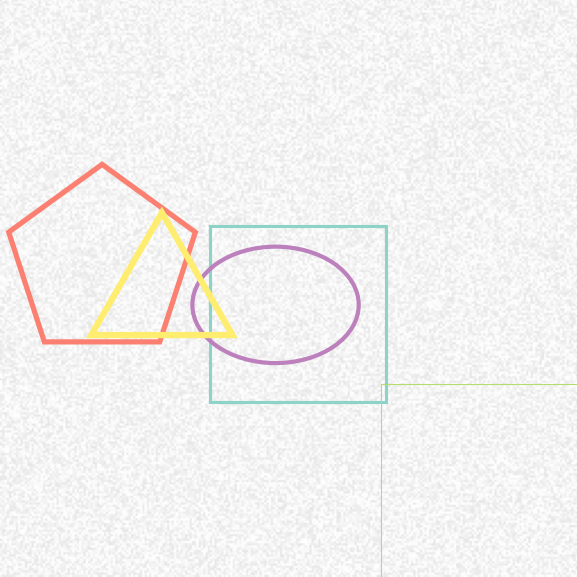[{"shape": "square", "thickness": 1.5, "radius": 0.76, "center": [0.516, 0.455]}, {"shape": "pentagon", "thickness": 2.5, "radius": 0.85, "center": [0.177, 0.545]}, {"shape": "square", "thickness": 0.5, "radius": 0.86, "center": [0.831, 0.163]}, {"shape": "oval", "thickness": 2, "radius": 0.72, "center": [0.477, 0.471]}, {"shape": "triangle", "thickness": 3, "radius": 0.71, "center": [0.28, 0.49]}]